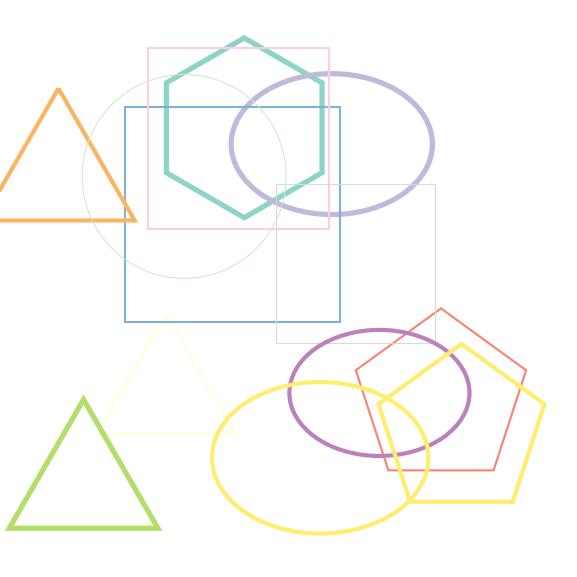[{"shape": "hexagon", "thickness": 2.5, "radius": 0.78, "center": [0.423, 0.778]}, {"shape": "triangle", "thickness": 0.5, "radius": 0.69, "center": [0.288, 0.317]}, {"shape": "oval", "thickness": 2.5, "radius": 0.87, "center": [0.575, 0.75]}, {"shape": "pentagon", "thickness": 1, "radius": 0.78, "center": [0.764, 0.31]}, {"shape": "square", "thickness": 1, "radius": 0.93, "center": [0.402, 0.628]}, {"shape": "triangle", "thickness": 2, "radius": 0.76, "center": [0.101, 0.694]}, {"shape": "triangle", "thickness": 2.5, "radius": 0.74, "center": [0.145, 0.159]}, {"shape": "square", "thickness": 1, "radius": 0.78, "center": [0.413, 0.759]}, {"shape": "square", "thickness": 0.5, "radius": 0.69, "center": [0.615, 0.544]}, {"shape": "oval", "thickness": 2, "radius": 0.78, "center": [0.657, 0.319]}, {"shape": "circle", "thickness": 0.5, "radius": 0.88, "center": [0.319, 0.694]}, {"shape": "pentagon", "thickness": 2, "radius": 0.76, "center": [0.799, 0.252]}, {"shape": "oval", "thickness": 2, "radius": 0.94, "center": [0.554, 0.206]}]